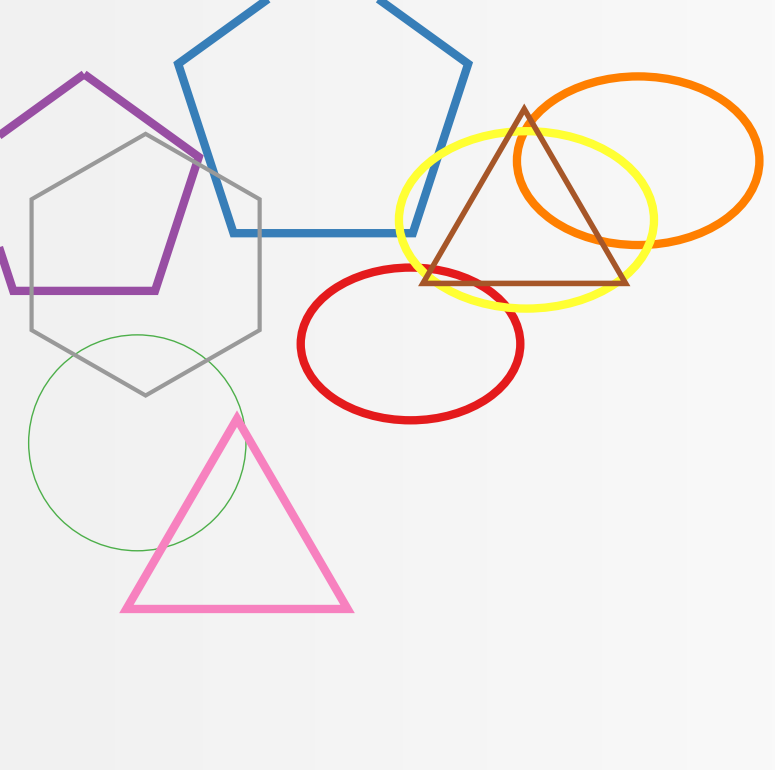[{"shape": "oval", "thickness": 3, "radius": 0.71, "center": [0.53, 0.553]}, {"shape": "pentagon", "thickness": 3, "radius": 0.98, "center": [0.417, 0.856]}, {"shape": "circle", "thickness": 0.5, "radius": 0.7, "center": [0.177, 0.425]}, {"shape": "pentagon", "thickness": 3, "radius": 0.78, "center": [0.109, 0.748]}, {"shape": "oval", "thickness": 3, "radius": 0.78, "center": [0.823, 0.791]}, {"shape": "oval", "thickness": 3, "radius": 0.82, "center": [0.679, 0.714]}, {"shape": "triangle", "thickness": 2, "radius": 0.75, "center": [0.676, 0.707]}, {"shape": "triangle", "thickness": 3, "radius": 0.82, "center": [0.306, 0.292]}, {"shape": "hexagon", "thickness": 1.5, "radius": 0.85, "center": [0.188, 0.656]}]